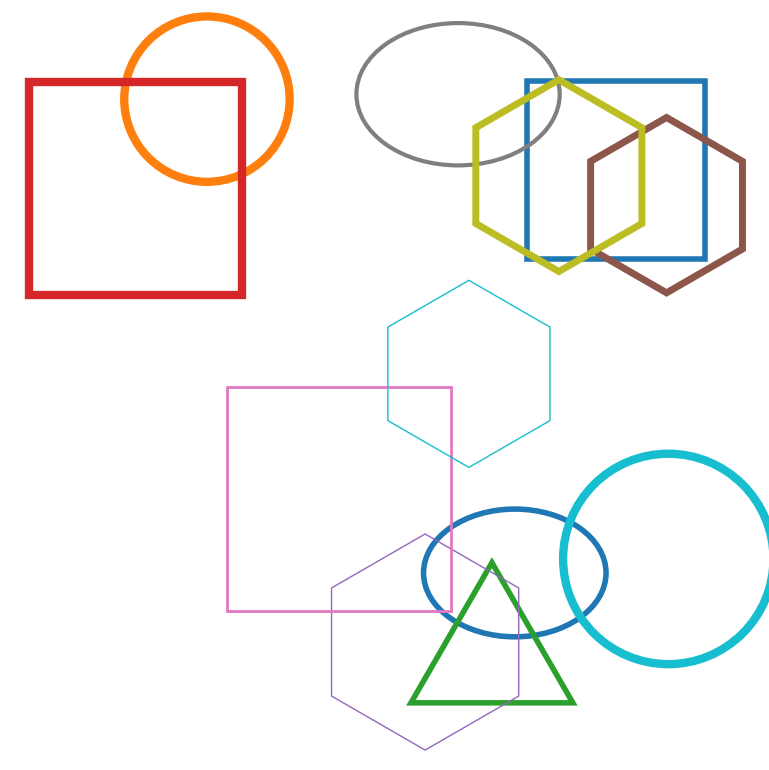[{"shape": "oval", "thickness": 2, "radius": 0.59, "center": [0.669, 0.256]}, {"shape": "square", "thickness": 2, "radius": 0.58, "center": [0.8, 0.779]}, {"shape": "circle", "thickness": 3, "radius": 0.54, "center": [0.269, 0.871]}, {"shape": "triangle", "thickness": 2, "radius": 0.61, "center": [0.639, 0.148]}, {"shape": "square", "thickness": 3, "radius": 0.69, "center": [0.175, 0.755]}, {"shape": "hexagon", "thickness": 0.5, "radius": 0.7, "center": [0.552, 0.166]}, {"shape": "hexagon", "thickness": 2.5, "radius": 0.57, "center": [0.866, 0.734]}, {"shape": "square", "thickness": 1, "radius": 0.73, "center": [0.44, 0.352]}, {"shape": "oval", "thickness": 1.5, "radius": 0.66, "center": [0.595, 0.878]}, {"shape": "hexagon", "thickness": 2.5, "radius": 0.62, "center": [0.726, 0.772]}, {"shape": "circle", "thickness": 3, "radius": 0.68, "center": [0.868, 0.274]}, {"shape": "hexagon", "thickness": 0.5, "radius": 0.61, "center": [0.609, 0.514]}]